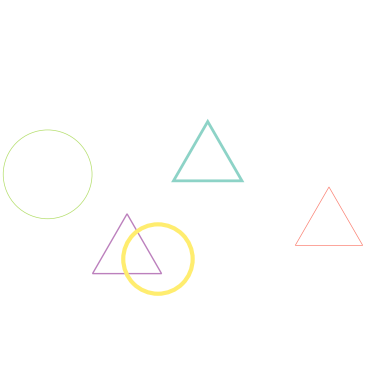[{"shape": "triangle", "thickness": 2, "radius": 0.51, "center": [0.54, 0.582]}, {"shape": "triangle", "thickness": 0.5, "radius": 0.51, "center": [0.855, 0.413]}, {"shape": "circle", "thickness": 0.5, "radius": 0.58, "center": [0.124, 0.547]}, {"shape": "triangle", "thickness": 1, "radius": 0.52, "center": [0.33, 0.341]}, {"shape": "circle", "thickness": 3, "radius": 0.45, "center": [0.41, 0.327]}]